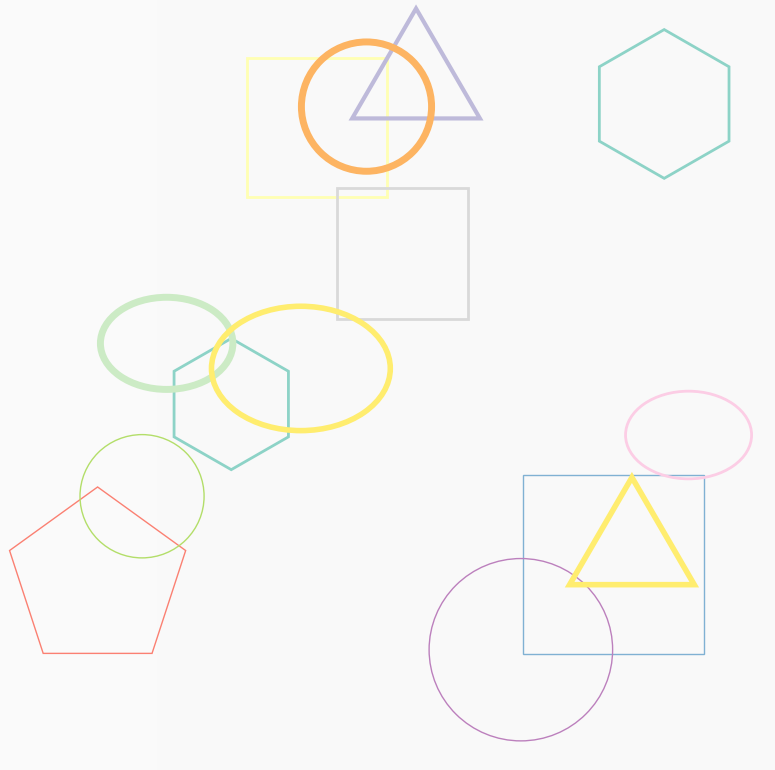[{"shape": "hexagon", "thickness": 1, "radius": 0.43, "center": [0.298, 0.475]}, {"shape": "hexagon", "thickness": 1, "radius": 0.48, "center": [0.857, 0.865]}, {"shape": "square", "thickness": 1, "radius": 0.45, "center": [0.409, 0.835]}, {"shape": "triangle", "thickness": 1.5, "radius": 0.48, "center": [0.537, 0.894]}, {"shape": "pentagon", "thickness": 0.5, "radius": 0.6, "center": [0.126, 0.248]}, {"shape": "square", "thickness": 0.5, "radius": 0.58, "center": [0.792, 0.267]}, {"shape": "circle", "thickness": 2.5, "radius": 0.42, "center": [0.473, 0.862]}, {"shape": "circle", "thickness": 0.5, "radius": 0.4, "center": [0.183, 0.356]}, {"shape": "oval", "thickness": 1, "radius": 0.41, "center": [0.888, 0.435]}, {"shape": "square", "thickness": 1, "radius": 0.42, "center": [0.52, 0.671]}, {"shape": "circle", "thickness": 0.5, "radius": 0.59, "center": [0.672, 0.156]}, {"shape": "oval", "thickness": 2.5, "radius": 0.43, "center": [0.215, 0.554]}, {"shape": "oval", "thickness": 2, "radius": 0.58, "center": [0.388, 0.522]}, {"shape": "triangle", "thickness": 2, "radius": 0.46, "center": [0.815, 0.287]}]